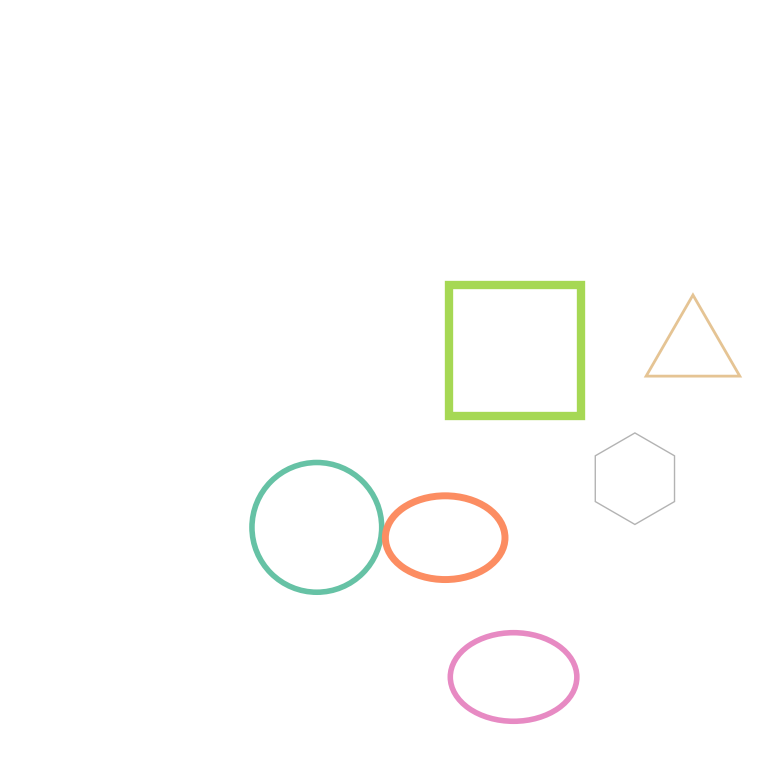[{"shape": "circle", "thickness": 2, "radius": 0.42, "center": [0.411, 0.315]}, {"shape": "oval", "thickness": 2.5, "radius": 0.39, "center": [0.578, 0.302]}, {"shape": "oval", "thickness": 2, "radius": 0.41, "center": [0.667, 0.121]}, {"shape": "square", "thickness": 3, "radius": 0.43, "center": [0.669, 0.545]}, {"shape": "triangle", "thickness": 1, "radius": 0.35, "center": [0.9, 0.547]}, {"shape": "hexagon", "thickness": 0.5, "radius": 0.3, "center": [0.825, 0.378]}]